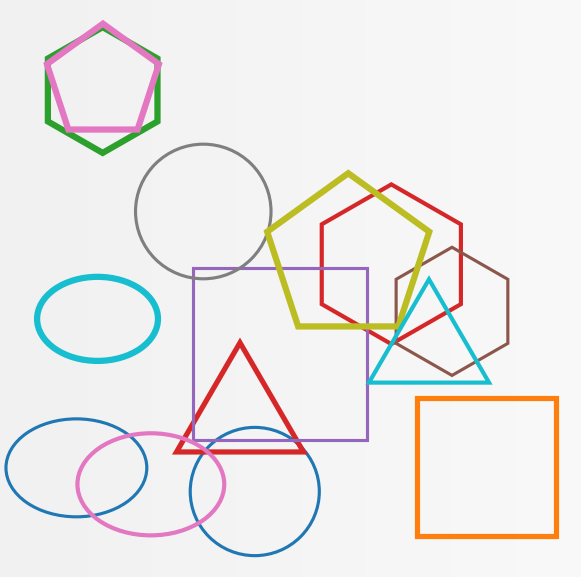[{"shape": "oval", "thickness": 1.5, "radius": 0.61, "center": [0.131, 0.189]}, {"shape": "circle", "thickness": 1.5, "radius": 0.56, "center": [0.438, 0.148]}, {"shape": "square", "thickness": 2.5, "radius": 0.6, "center": [0.837, 0.19]}, {"shape": "hexagon", "thickness": 3, "radius": 0.54, "center": [0.177, 0.843]}, {"shape": "triangle", "thickness": 2.5, "radius": 0.63, "center": [0.413, 0.28]}, {"shape": "hexagon", "thickness": 2, "radius": 0.69, "center": [0.673, 0.542]}, {"shape": "square", "thickness": 1.5, "radius": 0.74, "center": [0.482, 0.386]}, {"shape": "hexagon", "thickness": 1.5, "radius": 0.55, "center": [0.778, 0.46]}, {"shape": "oval", "thickness": 2, "radius": 0.63, "center": [0.26, 0.16]}, {"shape": "pentagon", "thickness": 3, "radius": 0.51, "center": [0.177, 0.857]}, {"shape": "circle", "thickness": 1.5, "radius": 0.58, "center": [0.35, 0.633]}, {"shape": "pentagon", "thickness": 3, "radius": 0.73, "center": [0.599, 0.553]}, {"shape": "triangle", "thickness": 2, "radius": 0.6, "center": [0.738, 0.396]}, {"shape": "oval", "thickness": 3, "radius": 0.52, "center": [0.168, 0.447]}]